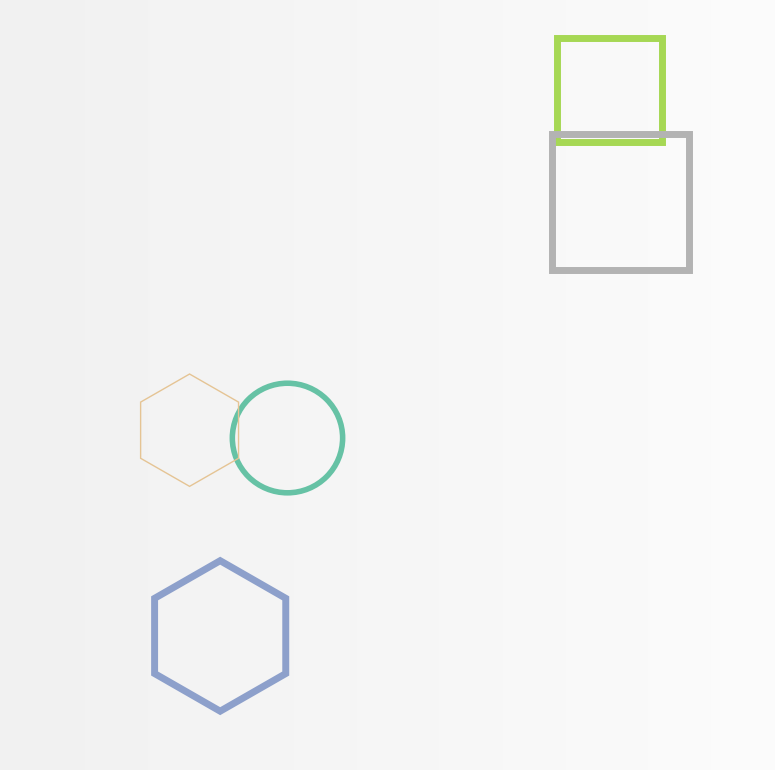[{"shape": "circle", "thickness": 2, "radius": 0.36, "center": [0.371, 0.431]}, {"shape": "hexagon", "thickness": 2.5, "radius": 0.49, "center": [0.284, 0.174]}, {"shape": "square", "thickness": 2.5, "radius": 0.34, "center": [0.787, 0.883]}, {"shape": "hexagon", "thickness": 0.5, "radius": 0.36, "center": [0.245, 0.441]}, {"shape": "square", "thickness": 2.5, "radius": 0.44, "center": [0.801, 0.738]}]